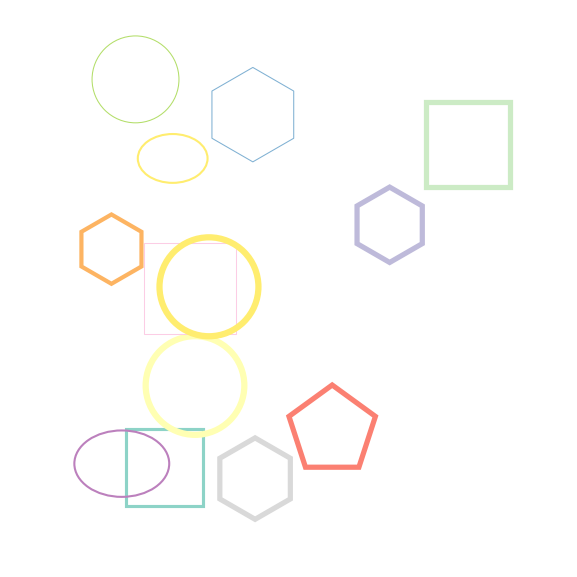[{"shape": "square", "thickness": 1.5, "radius": 0.33, "center": [0.285, 0.19]}, {"shape": "circle", "thickness": 3, "radius": 0.43, "center": [0.338, 0.332]}, {"shape": "hexagon", "thickness": 2.5, "radius": 0.33, "center": [0.675, 0.61]}, {"shape": "pentagon", "thickness": 2.5, "radius": 0.39, "center": [0.575, 0.254]}, {"shape": "hexagon", "thickness": 0.5, "radius": 0.41, "center": [0.438, 0.801]}, {"shape": "hexagon", "thickness": 2, "radius": 0.3, "center": [0.193, 0.568]}, {"shape": "circle", "thickness": 0.5, "radius": 0.38, "center": [0.235, 0.862]}, {"shape": "square", "thickness": 0.5, "radius": 0.4, "center": [0.329, 0.5]}, {"shape": "hexagon", "thickness": 2.5, "radius": 0.35, "center": [0.442, 0.17]}, {"shape": "oval", "thickness": 1, "radius": 0.41, "center": [0.211, 0.196]}, {"shape": "square", "thickness": 2.5, "radius": 0.37, "center": [0.81, 0.749]}, {"shape": "circle", "thickness": 3, "radius": 0.43, "center": [0.362, 0.503]}, {"shape": "oval", "thickness": 1, "radius": 0.3, "center": [0.299, 0.725]}]